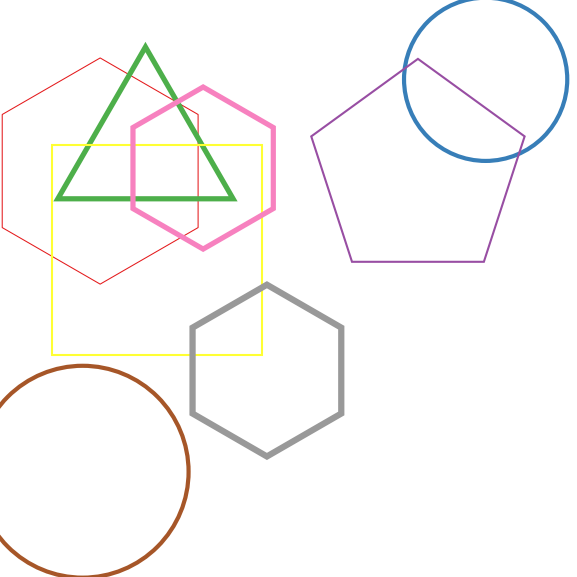[{"shape": "hexagon", "thickness": 0.5, "radius": 0.98, "center": [0.173, 0.703]}, {"shape": "circle", "thickness": 2, "radius": 0.71, "center": [0.841, 0.862]}, {"shape": "triangle", "thickness": 2.5, "radius": 0.88, "center": [0.252, 0.743]}, {"shape": "pentagon", "thickness": 1, "radius": 0.97, "center": [0.724, 0.703]}, {"shape": "square", "thickness": 1, "radius": 0.91, "center": [0.272, 0.566]}, {"shape": "circle", "thickness": 2, "radius": 0.92, "center": [0.143, 0.182]}, {"shape": "hexagon", "thickness": 2.5, "radius": 0.7, "center": [0.352, 0.708]}, {"shape": "hexagon", "thickness": 3, "radius": 0.74, "center": [0.462, 0.357]}]